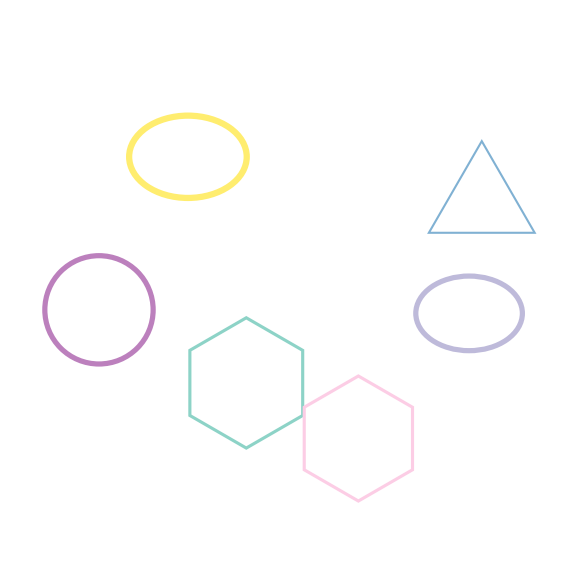[{"shape": "hexagon", "thickness": 1.5, "radius": 0.56, "center": [0.426, 0.336]}, {"shape": "oval", "thickness": 2.5, "radius": 0.46, "center": [0.812, 0.457]}, {"shape": "triangle", "thickness": 1, "radius": 0.53, "center": [0.834, 0.649]}, {"shape": "hexagon", "thickness": 1.5, "radius": 0.54, "center": [0.621, 0.24]}, {"shape": "circle", "thickness": 2.5, "radius": 0.47, "center": [0.171, 0.463]}, {"shape": "oval", "thickness": 3, "radius": 0.51, "center": [0.325, 0.728]}]